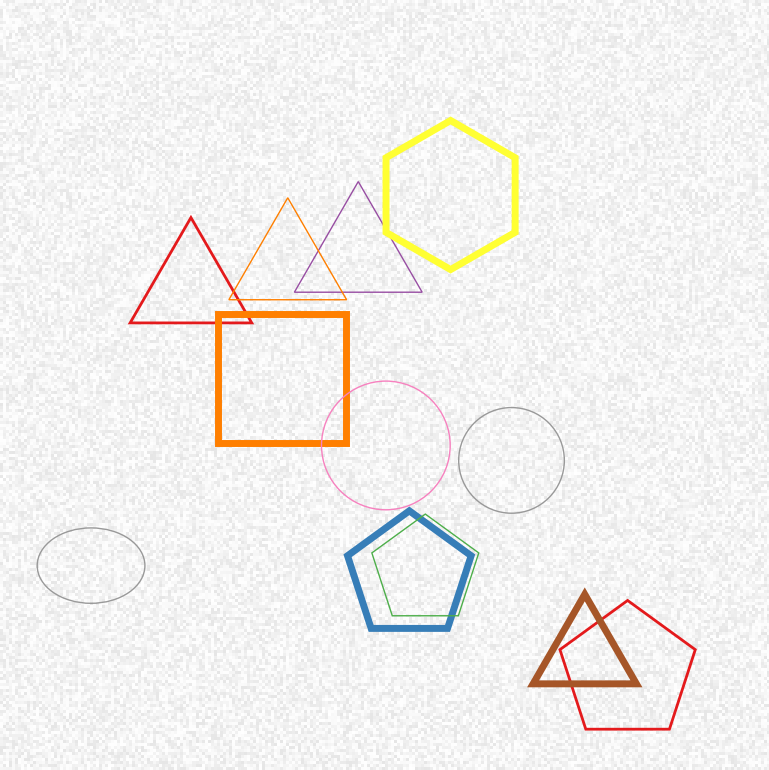[{"shape": "pentagon", "thickness": 1, "radius": 0.46, "center": [0.815, 0.128]}, {"shape": "triangle", "thickness": 1, "radius": 0.46, "center": [0.248, 0.626]}, {"shape": "pentagon", "thickness": 2.5, "radius": 0.42, "center": [0.532, 0.252]}, {"shape": "pentagon", "thickness": 0.5, "radius": 0.36, "center": [0.552, 0.259]}, {"shape": "triangle", "thickness": 0.5, "radius": 0.48, "center": [0.465, 0.668]}, {"shape": "triangle", "thickness": 0.5, "radius": 0.44, "center": [0.374, 0.655]}, {"shape": "square", "thickness": 2.5, "radius": 0.42, "center": [0.367, 0.508]}, {"shape": "hexagon", "thickness": 2.5, "radius": 0.48, "center": [0.585, 0.747]}, {"shape": "triangle", "thickness": 2.5, "radius": 0.39, "center": [0.759, 0.151]}, {"shape": "circle", "thickness": 0.5, "radius": 0.42, "center": [0.501, 0.422]}, {"shape": "circle", "thickness": 0.5, "radius": 0.34, "center": [0.664, 0.402]}, {"shape": "oval", "thickness": 0.5, "radius": 0.35, "center": [0.118, 0.265]}]